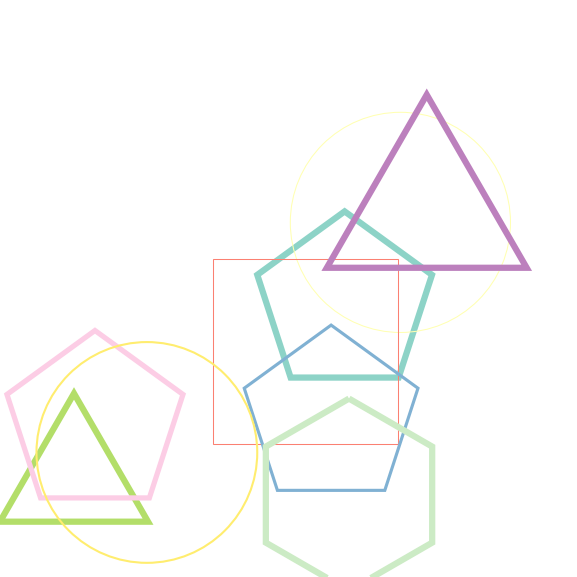[{"shape": "pentagon", "thickness": 3, "radius": 0.8, "center": [0.597, 0.474]}, {"shape": "circle", "thickness": 0.5, "radius": 0.95, "center": [0.693, 0.614]}, {"shape": "square", "thickness": 0.5, "radius": 0.8, "center": [0.529, 0.391]}, {"shape": "pentagon", "thickness": 1.5, "radius": 0.79, "center": [0.573, 0.278]}, {"shape": "triangle", "thickness": 3, "radius": 0.74, "center": [0.128, 0.17]}, {"shape": "pentagon", "thickness": 2.5, "radius": 0.8, "center": [0.164, 0.267]}, {"shape": "triangle", "thickness": 3, "radius": 1.0, "center": [0.739, 0.635]}, {"shape": "hexagon", "thickness": 3, "radius": 0.83, "center": [0.604, 0.143]}, {"shape": "circle", "thickness": 1, "radius": 0.96, "center": [0.254, 0.216]}]